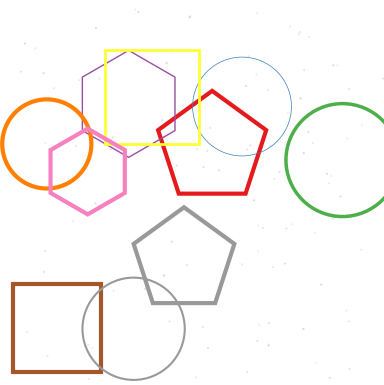[{"shape": "pentagon", "thickness": 3, "radius": 0.74, "center": [0.551, 0.616]}, {"shape": "circle", "thickness": 0.5, "radius": 0.64, "center": [0.629, 0.723]}, {"shape": "circle", "thickness": 2.5, "radius": 0.73, "center": [0.889, 0.584]}, {"shape": "hexagon", "thickness": 1, "radius": 0.69, "center": [0.334, 0.73]}, {"shape": "circle", "thickness": 3, "radius": 0.58, "center": [0.122, 0.626]}, {"shape": "square", "thickness": 2, "radius": 0.61, "center": [0.395, 0.748]}, {"shape": "square", "thickness": 3, "radius": 0.58, "center": [0.148, 0.148]}, {"shape": "hexagon", "thickness": 3, "radius": 0.56, "center": [0.228, 0.555]}, {"shape": "pentagon", "thickness": 3, "radius": 0.69, "center": [0.478, 0.324]}, {"shape": "circle", "thickness": 1.5, "radius": 0.66, "center": [0.347, 0.146]}]